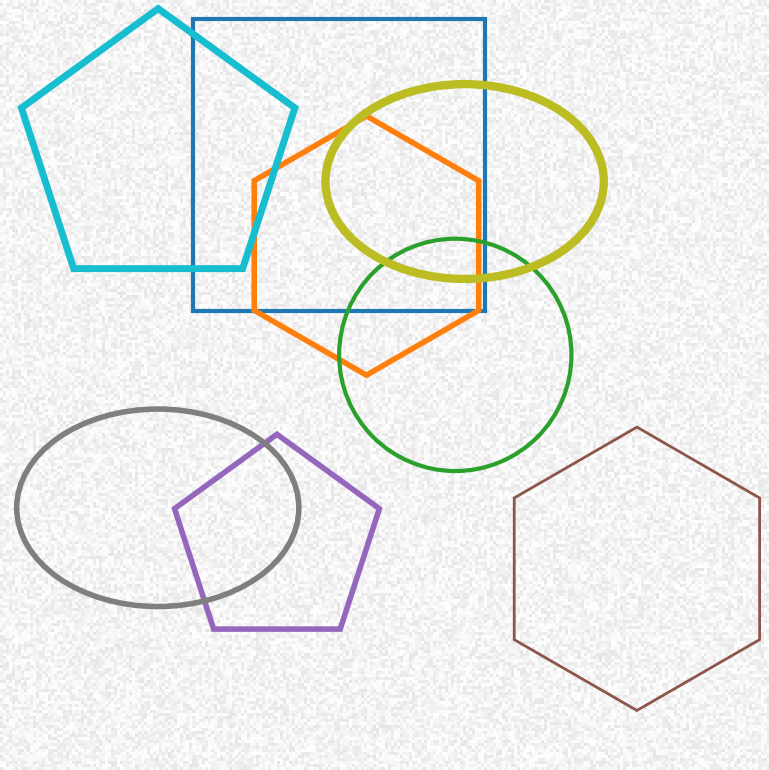[{"shape": "square", "thickness": 1.5, "radius": 0.95, "center": [0.441, 0.786]}, {"shape": "hexagon", "thickness": 2, "radius": 0.84, "center": [0.476, 0.681]}, {"shape": "circle", "thickness": 1.5, "radius": 0.75, "center": [0.591, 0.539]}, {"shape": "pentagon", "thickness": 2, "radius": 0.7, "center": [0.36, 0.296]}, {"shape": "hexagon", "thickness": 1, "radius": 0.92, "center": [0.827, 0.261]}, {"shape": "oval", "thickness": 2, "radius": 0.92, "center": [0.205, 0.341]}, {"shape": "oval", "thickness": 3, "radius": 0.9, "center": [0.603, 0.764]}, {"shape": "pentagon", "thickness": 2.5, "radius": 0.93, "center": [0.205, 0.802]}]